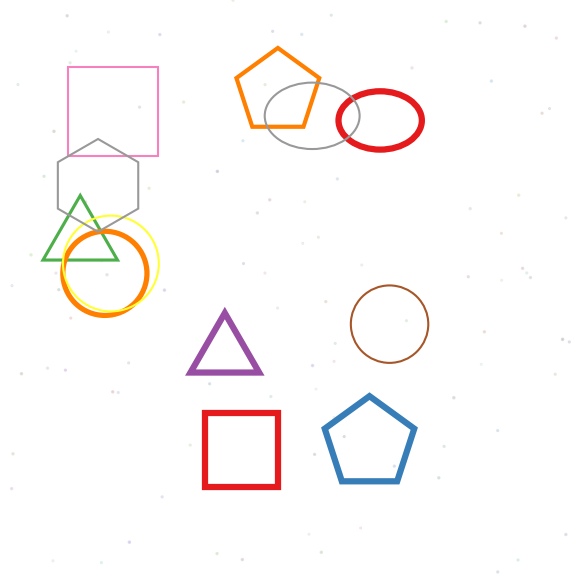[{"shape": "oval", "thickness": 3, "radius": 0.36, "center": [0.658, 0.791]}, {"shape": "square", "thickness": 3, "radius": 0.32, "center": [0.418, 0.22]}, {"shape": "pentagon", "thickness": 3, "radius": 0.41, "center": [0.64, 0.232]}, {"shape": "triangle", "thickness": 1.5, "radius": 0.37, "center": [0.139, 0.586]}, {"shape": "triangle", "thickness": 3, "radius": 0.34, "center": [0.389, 0.388]}, {"shape": "circle", "thickness": 2.5, "radius": 0.36, "center": [0.182, 0.526]}, {"shape": "pentagon", "thickness": 2, "radius": 0.38, "center": [0.481, 0.841]}, {"shape": "circle", "thickness": 1, "radius": 0.41, "center": [0.192, 0.543]}, {"shape": "circle", "thickness": 1, "radius": 0.34, "center": [0.675, 0.438]}, {"shape": "square", "thickness": 1, "radius": 0.39, "center": [0.195, 0.806]}, {"shape": "oval", "thickness": 1, "radius": 0.41, "center": [0.541, 0.799]}, {"shape": "hexagon", "thickness": 1, "radius": 0.4, "center": [0.17, 0.678]}]